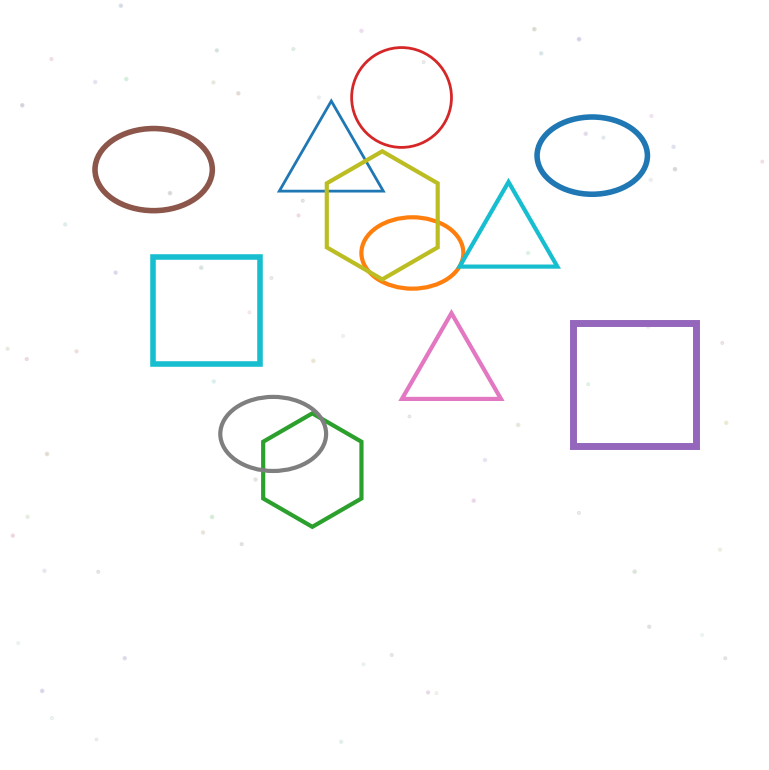[{"shape": "triangle", "thickness": 1, "radius": 0.39, "center": [0.43, 0.791]}, {"shape": "oval", "thickness": 2, "radius": 0.36, "center": [0.769, 0.798]}, {"shape": "oval", "thickness": 1.5, "radius": 0.33, "center": [0.536, 0.671]}, {"shape": "hexagon", "thickness": 1.5, "radius": 0.37, "center": [0.406, 0.389]}, {"shape": "circle", "thickness": 1, "radius": 0.32, "center": [0.522, 0.873]}, {"shape": "square", "thickness": 2.5, "radius": 0.4, "center": [0.824, 0.501]}, {"shape": "oval", "thickness": 2, "radius": 0.38, "center": [0.2, 0.78]}, {"shape": "triangle", "thickness": 1.5, "radius": 0.37, "center": [0.586, 0.519]}, {"shape": "oval", "thickness": 1.5, "radius": 0.34, "center": [0.355, 0.436]}, {"shape": "hexagon", "thickness": 1.5, "radius": 0.42, "center": [0.496, 0.72]}, {"shape": "triangle", "thickness": 1.5, "radius": 0.37, "center": [0.66, 0.69]}, {"shape": "square", "thickness": 2, "radius": 0.35, "center": [0.268, 0.596]}]